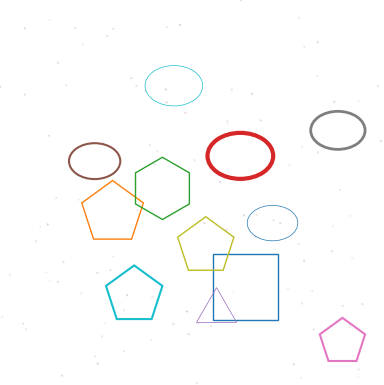[{"shape": "square", "thickness": 1, "radius": 0.42, "center": [0.638, 0.255]}, {"shape": "oval", "thickness": 0.5, "radius": 0.33, "center": [0.708, 0.421]}, {"shape": "pentagon", "thickness": 1, "radius": 0.42, "center": [0.292, 0.447]}, {"shape": "hexagon", "thickness": 1, "radius": 0.4, "center": [0.422, 0.511]}, {"shape": "oval", "thickness": 3, "radius": 0.43, "center": [0.624, 0.595]}, {"shape": "triangle", "thickness": 0.5, "radius": 0.3, "center": [0.563, 0.193]}, {"shape": "oval", "thickness": 1.5, "radius": 0.33, "center": [0.246, 0.581]}, {"shape": "pentagon", "thickness": 1.5, "radius": 0.31, "center": [0.889, 0.112]}, {"shape": "oval", "thickness": 2, "radius": 0.35, "center": [0.878, 0.661]}, {"shape": "pentagon", "thickness": 1, "radius": 0.38, "center": [0.535, 0.36]}, {"shape": "oval", "thickness": 0.5, "radius": 0.37, "center": [0.452, 0.777]}, {"shape": "pentagon", "thickness": 1.5, "radius": 0.39, "center": [0.349, 0.234]}]